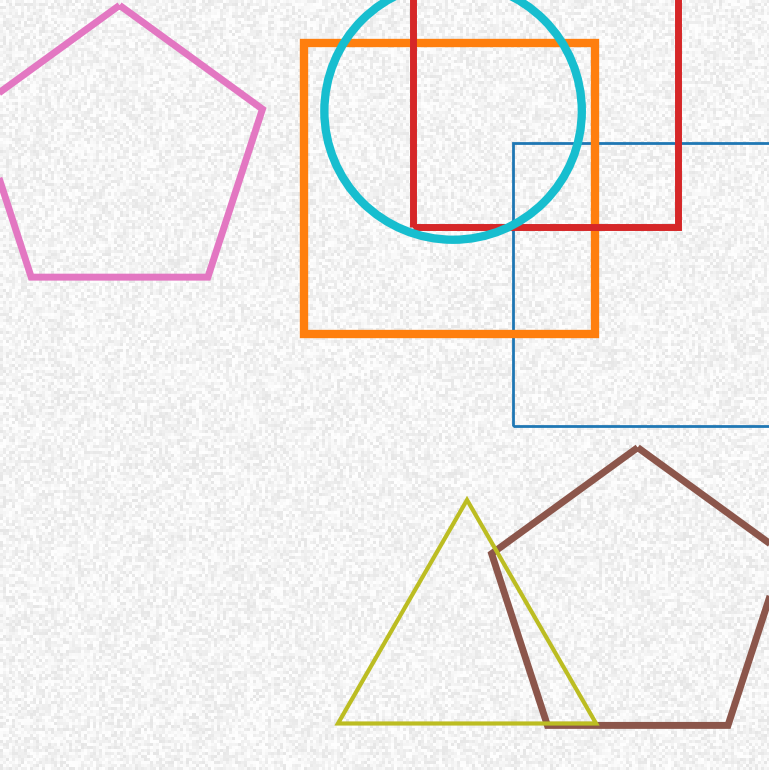[{"shape": "square", "thickness": 1, "radius": 0.92, "center": [0.85, 0.63]}, {"shape": "square", "thickness": 3, "radius": 0.94, "center": [0.584, 0.755]}, {"shape": "square", "thickness": 2.5, "radius": 0.86, "center": [0.708, 0.878]}, {"shape": "pentagon", "thickness": 2.5, "radius": 1.0, "center": [0.828, 0.219]}, {"shape": "pentagon", "thickness": 2.5, "radius": 0.98, "center": [0.155, 0.798]}, {"shape": "triangle", "thickness": 1.5, "radius": 0.97, "center": [0.607, 0.157]}, {"shape": "circle", "thickness": 3, "radius": 0.84, "center": [0.588, 0.856]}]